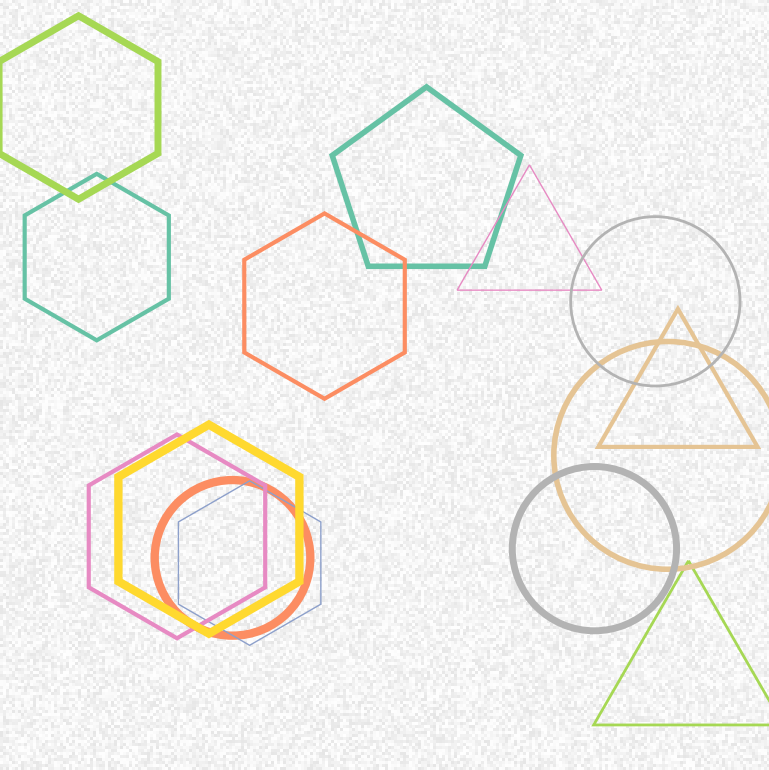[{"shape": "hexagon", "thickness": 1.5, "radius": 0.54, "center": [0.126, 0.666]}, {"shape": "pentagon", "thickness": 2, "radius": 0.64, "center": [0.554, 0.758]}, {"shape": "circle", "thickness": 3, "radius": 0.51, "center": [0.302, 0.276]}, {"shape": "hexagon", "thickness": 1.5, "radius": 0.6, "center": [0.421, 0.602]}, {"shape": "hexagon", "thickness": 0.5, "radius": 0.53, "center": [0.324, 0.269]}, {"shape": "triangle", "thickness": 0.5, "radius": 0.54, "center": [0.688, 0.677]}, {"shape": "hexagon", "thickness": 1.5, "radius": 0.66, "center": [0.23, 0.303]}, {"shape": "hexagon", "thickness": 2.5, "radius": 0.6, "center": [0.102, 0.86]}, {"shape": "triangle", "thickness": 1, "radius": 0.71, "center": [0.894, 0.13]}, {"shape": "hexagon", "thickness": 3, "radius": 0.68, "center": [0.271, 0.313]}, {"shape": "triangle", "thickness": 1.5, "radius": 0.6, "center": [0.88, 0.479]}, {"shape": "circle", "thickness": 2, "radius": 0.74, "center": [0.867, 0.409]}, {"shape": "circle", "thickness": 2.5, "radius": 0.53, "center": [0.772, 0.287]}, {"shape": "circle", "thickness": 1, "radius": 0.55, "center": [0.851, 0.609]}]